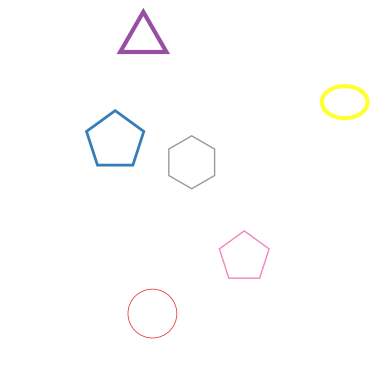[{"shape": "circle", "thickness": 0.5, "radius": 0.32, "center": [0.396, 0.186]}, {"shape": "pentagon", "thickness": 2, "radius": 0.39, "center": [0.299, 0.634]}, {"shape": "triangle", "thickness": 3, "radius": 0.35, "center": [0.372, 0.9]}, {"shape": "oval", "thickness": 3, "radius": 0.3, "center": [0.895, 0.735]}, {"shape": "pentagon", "thickness": 1, "radius": 0.34, "center": [0.634, 0.332]}, {"shape": "hexagon", "thickness": 1, "radius": 0.34, "center": [0.498, 0.579]}]